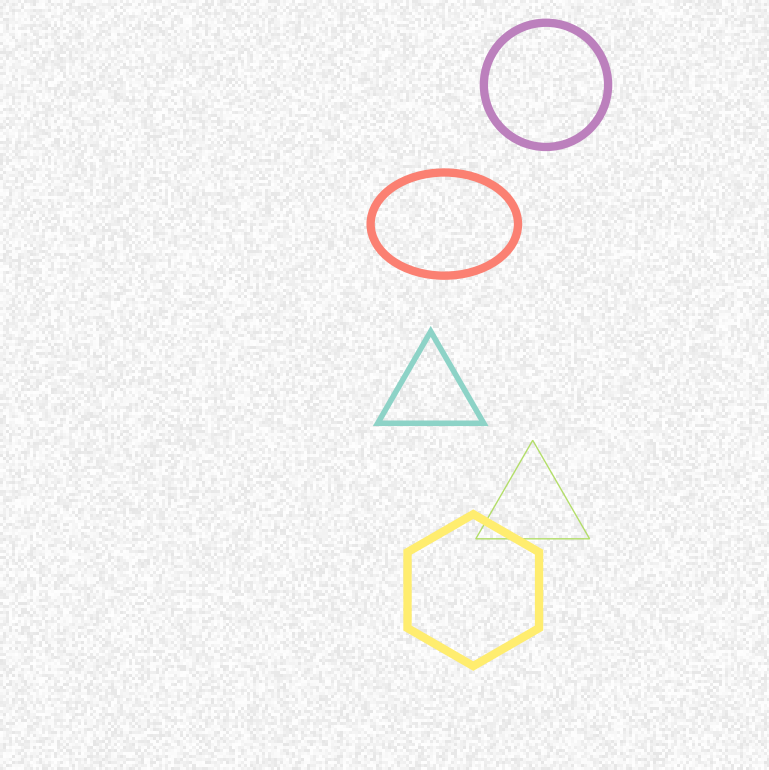[{"shape": "triangle", "thickness": 2, "radius": 0.4, "center": [0.559, 0.49]}, {"shape": "oval", "thickness": 3, "radius": 0.48, "center": [0.577, 0.709]}, {"shape": "triangle", "thickness": 0.5, "radius": 0.43, "center": [0.692, 0.343]}, {"shape": "circle", "thickness": 3, "radius": 0.4, "center": [0.709, 0.89]}, {"shape": "hexagon", "thickness": 3, "radius": 0.49, "center": [0.615, 0.234]}]